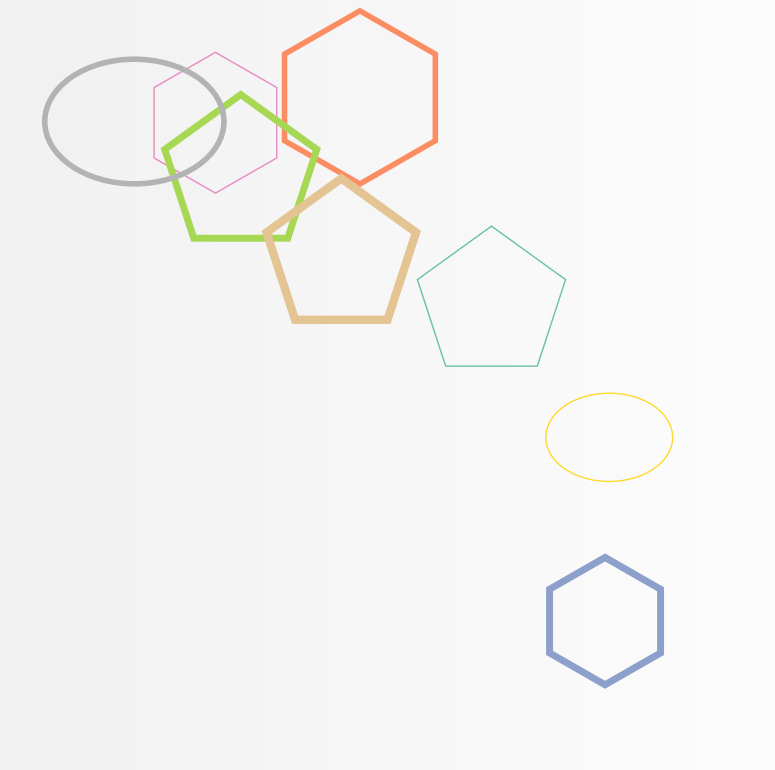[{"shape": "pentagon", "thickness": 0.5, "radius": 0.5, "center": [0.634, 0.606]}, {"shape": "hexagon", "thickness": 2, "radius": 0.56, "center": [0.464, 0.874]}, {"shape": "hexagon", "thickness": 2.5, "radius": 0.41, "center": [0.781, 0.193]}, {"shape": "hexagon", "thickness": 0.5, "radius": 0.46, "center": [0.278, 0.841]}, {"shape": "pentagon", "thickness": 2.5, "radius": 0.52, "center": [0.311, 0.774]}, {"shape": "oval", "thickness": 0.5, "radius": 0.41, "center": [0.786, 0.432]}, {"shape": "pentagon", "thickness": 3, "radius": 0.51, "center": [0.44, 0.667]}, {"shape": "oval", "thickness": 2, "radius": 0.58, "center": [0.173, 0.842]}]